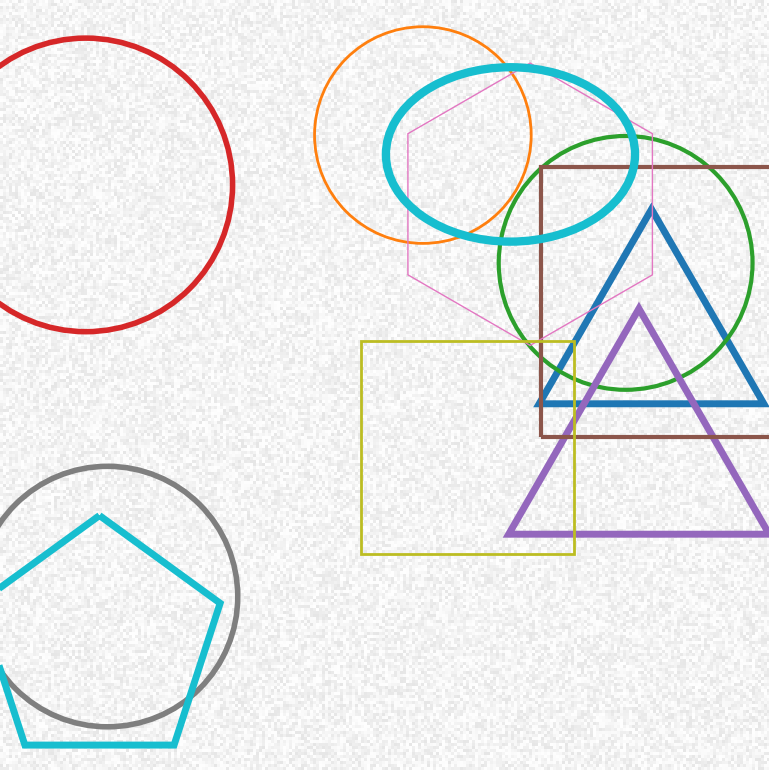[{"shape": "triangle", "thickness": 2.5, "radius": 0.84, "center": [0.846, 0.56]}, {"shape": "circle", "thickness": 1, "radius": 0.7, "center": [0.549, 0.825]}, {"shape": "circle", "thickness": 1.5, "radius": 0.82, "center": [0.813, 0.659]}, {"shape": "circle", "thickness": 2, "radius": 0.95, "center": [0.111, 0.76]}, {"shape": "triangle", "thickness": 2.5, "radius": 0.98, "center": [0.83, 0.404]}, {"shape": "square", "thickness": 1.5, "radius": 0.88, "center": [0.878, 0.608]}, {"shape": "hexagon", "thickness": 0.5, "radius": 0.92, "center": [0.689, 0.735]}, {"shape": "circle", "thickness": 2, "radius": 0.85, "center": [0.14, 0.225]}, {"shape": "square", "thickness": 1, "radius": 0.69, "center": [0.607, 0.419]}, {"shape": "pentagon", "thickness": 2.5, "radius": 0.82, "center": [0.129, 0.166]}, {"shape": "oval", "thickness": 3, "radius": 0.81, "center": [0.663, 0.799]}]